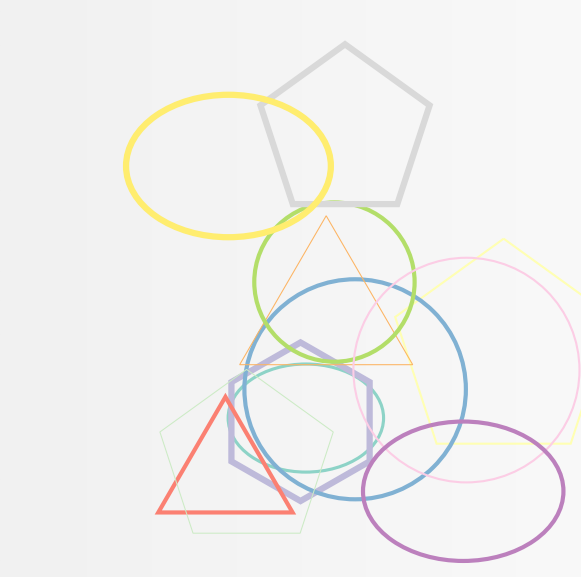[{"shape": "oval", "thickness": 1.5, "radius": 0.67, "center": [0.526, 0.275]}, {"shape": "pentagon", "thickness": 1, "radius": 0.98, "center": [0.867, 0.39]}, {"shape": "hexagon", "thickness": 3, "radius": 0.69, "center": [0.517, 0.269]}, {"shape": "triangle", "thickness": 2, "radius": 0.67, "center": [0.388, 0.178]}, {"shape": "circle", "thickness": 2, "radius": 0.95, "center": [0.611, 0.325]}, {"shape": "triangle", "thickness": 0.5, "radius": 0.86, "center": [0.561, 0.454]}, {"shape": "circle", "thickness": 2, "radius": 0.69, "center": [0.575, 0.511]}, {"shape": "circle", "thickness": 1, "radius": 0.97, "center": [0.802, 0.358]}, {"shape": "pentagon", "thickness": 3, "radius": 0.76, "center": [0.594, 0.769]}, {"shape": "oval", "thickness": 2, "radius": 0.86, "center": [0.797, 0.148]}, {"shape": "pentagon", "thickness": 0.5, "radius": 0.78, "center": [0.424, 0.203]}, {"shape": "oval", "thickness": 3, "radius": 0.88, "center": [0.393, 0.712]}]